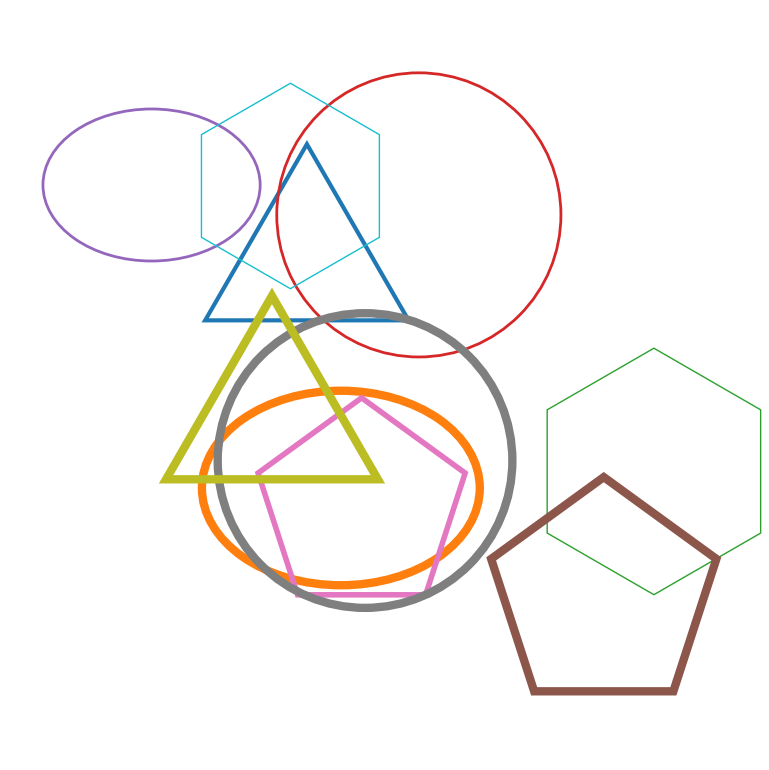[{"shape": "triangle", "thickness": 1.5, "radius": 0.76, "center": [0.399, 0.66]}, {"shape": "oval", "thickness": 3, "radius": 0.9, "center": [0.443, 0.366]}, {"shape": "hexagon", "thickness": 0.5, "radius": 0.8, "center": [0.849, 0.388]}, {"shape": "circle", "thickness": 1, "radius": 0.92, "center": [0.544, 0.721]}, {"shape": "oval", "thickness": 1, "radius": 0.71, "center": [0.197, 0.76]}, {"shape": "pentagon", "thickness": 3, "radius": 0.77, "center": [0.784, 0.227]}, {"shape": "pentagon", "thickness": 2, "radius": 0.71, "center": [0.47, 0.342]}, {"shape": "circle", "thickness": 3, "radius": 0.96, "center": [0.474, 0.402]}, {"shape": "triangle", "thickness": 3, "radius": 0.79, "center": [0.353, 0.457]}, {"shape": "hexagon", "thickness": 0.5, "radius": 0.67, "center": [0.377, 0.758]}]